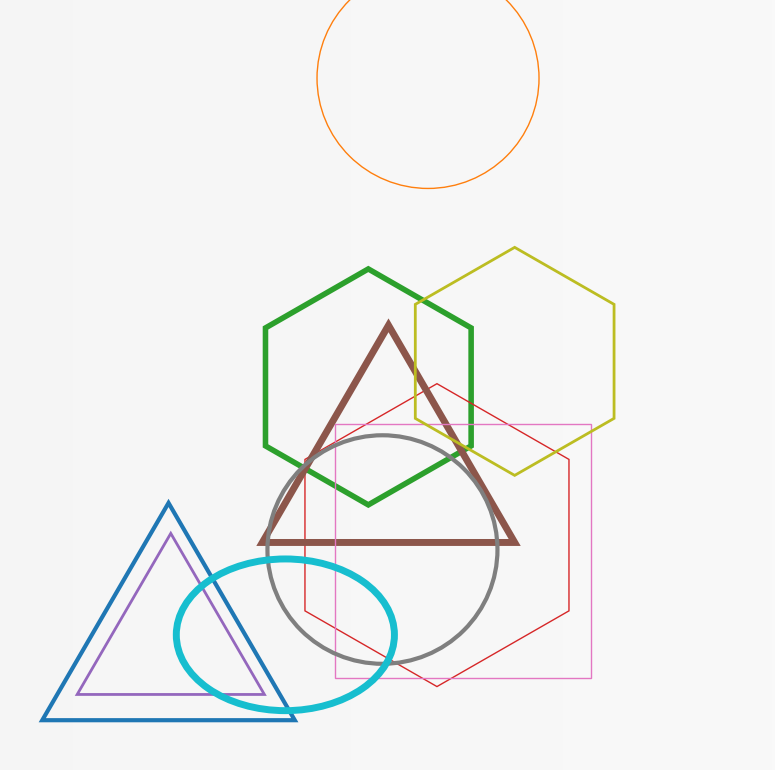[{"shape": "triangle", "thickness": 1.5, "radius": 0.94, "center": [0.217, 0.159]}, {"shape": "circle", "thickness": 0.5, "radius": 0.72, "center": [0.552, 0.898]}, {"shape": "hexagon", "thickness": 2, "radius": 0.77, "center": [0.475, 0.498]}, {"shape": "hexagon", "thickness": 0.5, "radius": 0.98, "center": [0.564, 0.305]}, {"shape": "triangle", "thickness": 1, "radius": 0.7, "center": [0.22, 0.168]}, {"shape": "triangle", "thickness": 2.5, "radius": 0.94, "center": [0.501, 0.39]}, {"shape": "square", "thickness": 0.5, "radius": 0.82, "center": [0.597, 0.285]}, {"shape": "circle", "thickness": 1.5, "radius": 0.74, "center": [0.493, 0.286]}, {"shape": "hexagon", "thickness": 1, "radius": 0.74, "center": [0.664, 0.531]}, {"shape": "oval", "thickness": 2.5, "radius": 0.7, "center": [0.368, 0.176]}]